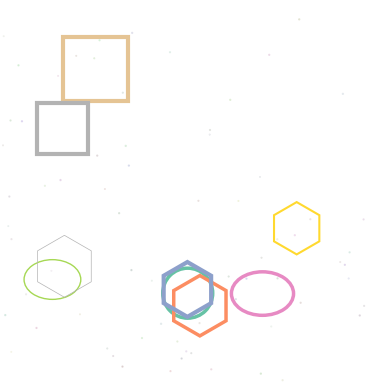[{"shape": "circle", "thickness": 2.5, "radius": 0.32, "center": [0.488, 0.239]}, {"shape": "hexagon", "thickness": 2.5, "radius": 0.39, "center": [0.519, 0.206]}, {"shape": "hexagon", "thickness": 3, "radius": 0.36, "center": [0.487, 0.248]}, {"shape": "oval", "thickness": 2.5, "radius": 0.4, "center": [0.682, 0.238]}, {"shape": "oval", "thickness": 1, "radius": 0.37, "center": [0.136, 0.274]}, {"shape": "hexagon", "thickness": 1.5, "radius": 0.34, "center": [0.771, 0.407]}, {"shape": "square", "thickness": 3, "radius": 0.42, "center": [0.248, 0.821]}, {"shape": "square", "thickness": 3, "radius": 0.33, "center": [0.162, 0.667]}, {"shape": "hexagon", "thickness": 0.5, "radius": 0.4, "center": [0.167, 0.308]}]